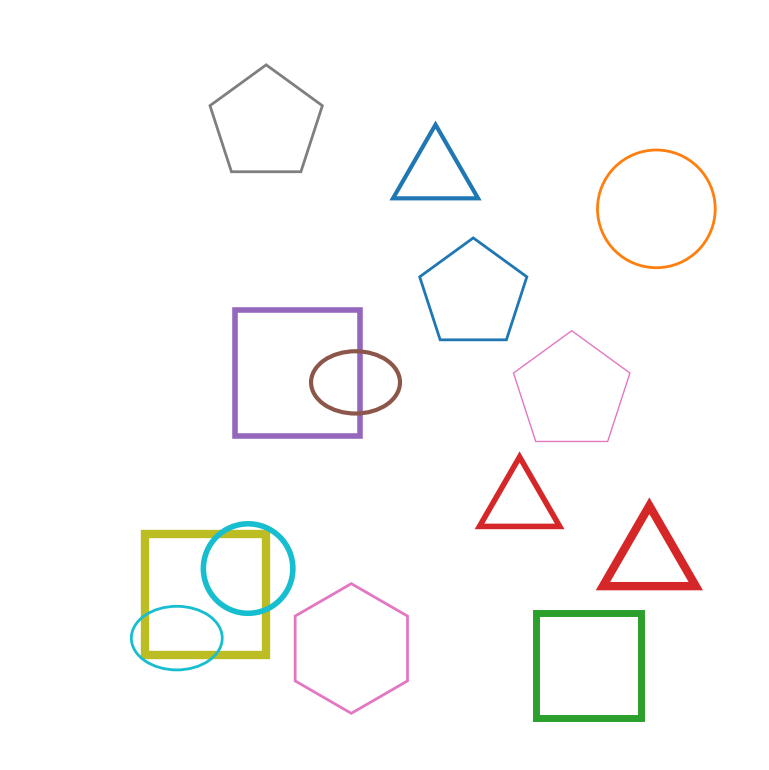[{"shape": "pentagon", "thickness": 1, "radius": 0.37, "center": [0.615, 0.618]}, {"shape": "triangle", "thickness": 1.5, "radius": 0.32, "center": [0.566, 0.774]}, {"shape": "circle", "thickness": 1, "radius": 0.38, "center": [0.852, 0.729]}, {"shape": "square", "thickness": 2.5, "radius": 0.34, "center": [0.765, 0.135]}, {"shape": "triangle", "thickness": 2, "radius": 0.3, "center": [0.675, 0.346]}, {"shape": "triangle", "thickness": 3, "radius": 0.35, "center": [0.843, 0.274]}, {"shape": "square", "thickness": 2, "radius": 0.41, "center": [0.386, 0.515]}, {"shape": "oval", "thickness": 1.5, "radius": 0.29, "center": [0.462, 0.503]}, {"shape": "hexagon", "thickness": 1, "radius": 0.42, "center": [0.456, 0.158]}, {"shape": "pentagon", "thickness": 0.5, "radius": 0.4, "center": [0.742, 0.491]}, {"shape": "pentagon", "thickness": 1, "radius": 0.38, "center": [0.346, 0.839]}, {"shape": "square", "thickness": 3, "radius": 0.39, "center": [0.267, 0.228]}, {"shape": "circle", "thickness": 2, "radius": 0.29, "center": [0.322, 0.262]}, {"shape": "oval", "thickness": 1, "radius": 0.3, "center": [0.23, 0.171]}]